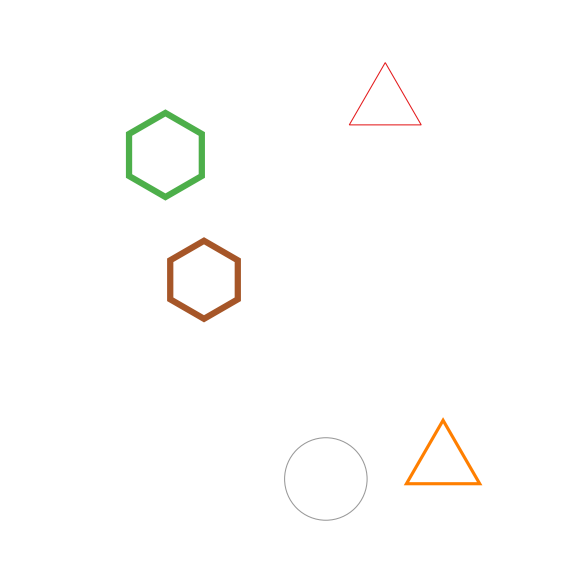[{"shape": "triangle", "thickness": 0.5, "radius": 0.36, "center": [0.667, 0.819]}, {"shape": "hexagon", "thickness": 3, "radius": 0.36, "center": [0.286, 0.731]}, {"shape": "triangle", "thickness": 1.5, "radius": 0.37, "center": [0.767, 0.198]}, {"shape": "hexagon", "thickness": 3, "radius": 0.34, "center": [0.353, 0.515]}, {"shape": "circle", "thickness": 0.5, "radius": 0.36, "center": [0.564, 0.17]}]